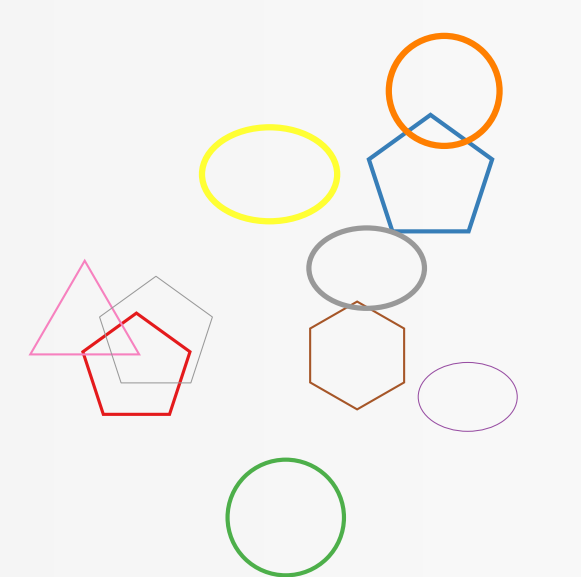[{"shape": "pentagon", "thickness": 1.5, "radius": 0.48, "center": [0.235, 0.36]}, {"shape": "pentagon", "thickness": 2, "radius": 0.56, "center": [0.741, 0.689]}, {"shape": "circle", "thickness": 2, "radius": 0.5, "center": [0.492, 0.103]}, {"shape": "oval", "thickness": 0.5, "radius": 0.43, "center": [0.805, 0.312]}, {"shape": "circle", "thickness": 3, "radius": 0.48, "center": [0.764, 0.842]}, {"shape": "oval", "thickness": 3, "radius": 0.58, "center": [0.464, 0.697]}, {"shape": "hexagon", "thickness": 1, "radius": 0.47, "center": [0.614, 0.384]}, {"shape": "triangle", "thickness": 1, "radius": 0.54, "center": [0.146, 0.44]}, {"shape": "oval", "thickness": 2.5, "radius": 0.5, "center": [0.631, 0.535]}, {"shape": "pentagon", "thickness": 0.5, "radius": 0.51, "center": [0.268, 0.419]}]